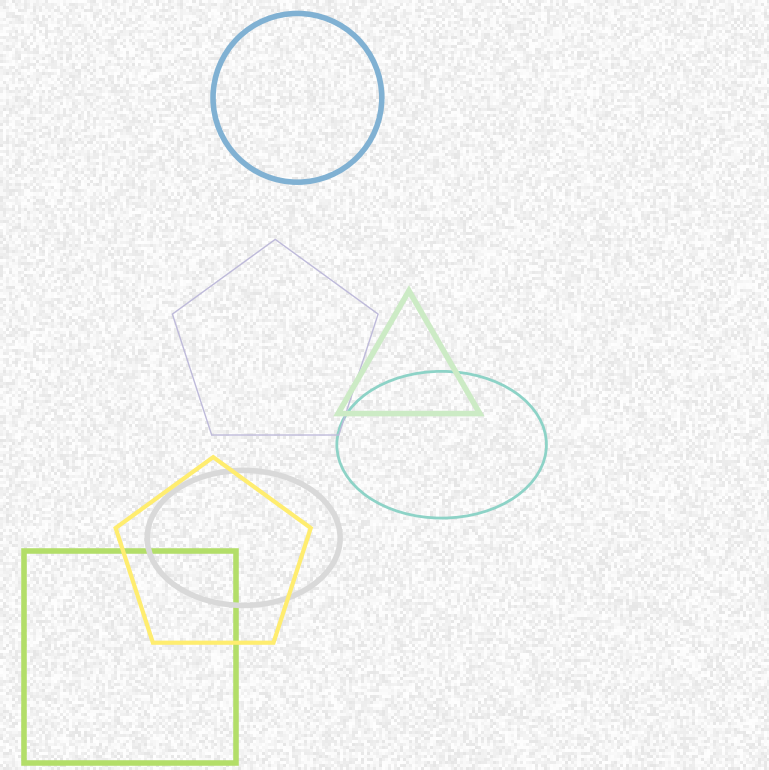[{"shape": "oval", "thickness": 1, "radius": 0.68, "center": [0.574, 0.422]}, {"shape": "pentagon", "thickness": 0.5, "radius": 0.7, "center": [0.357, 0.549]}, {"shape": "circle", "thickness": 2, "radius": 0.55, "center": [0.386, 0.873]}, {"shape": "square", "thickness": 2, "radius": 0.69, "center": [0.169, 0.147]}, {"shape": "oval", "thickness": 2, "radius": 0.63, "center": [0.316, 0.301]}, {"shape": "triangle", "thickness": 2, "radius": 0.53, "center": [0.531, 0.516]}, {"shape": "pentagon", "thickness": 1.5, "radius": 0.67, "center": [0.277, 0.273]}]